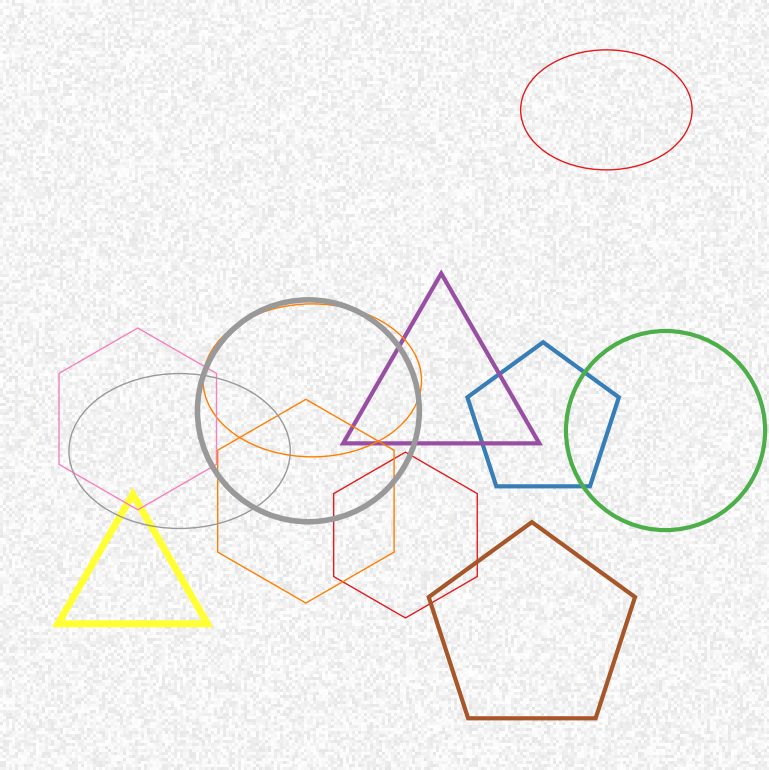[{"shape": "oval", "thickness": 0.5, "radius": 0.56, "center": [0.787, 0.857]}, {"shape": "hexagon", "thickness": 0.5, "radius": 0.54, "center": [0.527, 0.305]}, {"shape": "pentagon", "thickness": 1.5, "radius": 0.52, "center": [0.705, 0.452]}, {"shape": "circle", "thickness": 1.5, "radius": 0.65, "center": [0.864, 0.441]}, {"shape": "triangle", "thickness": 1.5, "radius": 0.74, "center": [0.573, 0.498]}, {"shape": "oval", "thickness": 0.5, "radius": 0.71, "center": [0.406, 0.506]}, {"shape": "hexagon", "thickness": 0.5, "radius": 0.66, "center": [0.397, 0.349]}, {"shape": "triangle", "thickness": 2.5, "radius": 0.56, "center": [0.172, 0.246]}, {"shape": "pentagon", "thickness": 1.5, "radius": 0.7, "center": [0.691, 0.181]}, {"shape": "hexagon", "thickness": 0.5, "radius": 0.59, "center": [0.179, 0.456]}, {"shape": "circle", "thickness": 2, "radius": 0.72, "center": [0.401, 0.466]}, {"shape": "oval", "thickness": 0.5, "radius": 0.72, "center": [0.233, 0.414]}]